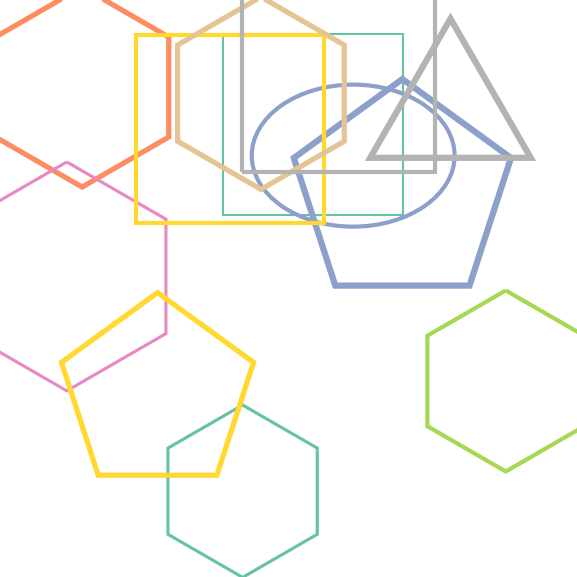[{"shape": "hexagon", "thickness": 1.5, "radius": 0.75, "center": [0.42, 0.149]}, {"shape": "square", "thickness": 1, "radius": 0.78, "center": [0.542, 0.783]}, {"shape": "hexagon", "thickness": 2.5, "radius": 0.87, "center": [0.142, 0.848]}, {"shape": "oval", "thickness": 2, "radius": 0.88, "center": [0.612, 0.73]}, {"shape": "pentagon", "thickness": 3, "radius": 0.99, "center": [0.697, 0.665]}, {"shape": "hexagon", "thickness": 1.5, "radius": 0.99, "center": [0.116, 0.521]}, {"shape": "hexagon", "thickness": 2, "radius": 0.78, "center": [0.876, 0.339]}, {"shape": "square", "thickness": 2, "radius": 0.81, "center": [0.398, 0.777]}, {"shape": "pentagon", "thickness": 2.5, "radius": 0.87, "center": [0.273, 0.318]}, {"shape": "hexagon", "thickness": 2.5, "radius": 0.83, "center": [0.452, 0.838]}, {"shape": "triangle", "thickness": 3, "radius": 0.8, "center": [0.78, 0.806]}, {"shape": "square", "thickness": 2, "radius": 0.84, "center": [0.587, 0.869]}]